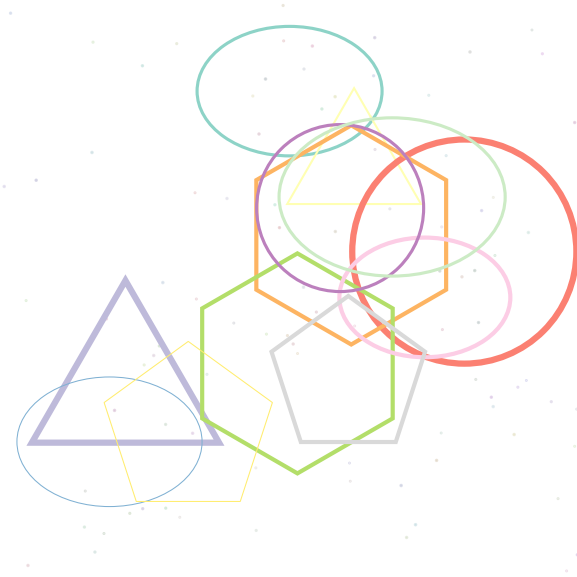[{"shape": "oval", "thickness": 1.5, "radius": 0.8, "center": [0.501, 0.841]}, {"shape": "triangle", "thickness": 1, "radius": 0.67, "center": [0.613, 0.713]}, {"shape": "triangle", "thickness": 3, "radius": 0.94, "center": [0.217, 0.326]}, {"shape": "circle", "thickness": 3, "radius": 0.97, "center": [0.804, 0.564]}, {"shape": "oval", "thickness": 0.5, "radius": 0.8, "center": [0.19, 0.234]}, {"shape": "hexagon", "thickness": 2, "radius": 0.95, "center": [0.608, 0.592]}, {"shape": "hexagon", "thickness": 2, "radius": 0.95, "center": [0.515, 0.37]}, {"shape": "oval", "thickness": 2, "radius": 0.74, "center": [0.736, 0.484]}, {"shape": "pentagon", "thickness": 2, "radius": 0.7, "center": [0.603, 0.347]}, {"shape": "circle", "thickness": 1.5, "radius": 0.72, "center": [0.589, 0.639]}, {"shape": "oval", "thickness": 1.5, "radius": 0.98, "center": [0.679, 0.658]}, {"shape": "pentagon", "thickness": 0.5, "radius": 0.77, "center": [0.326, 0.255]}]